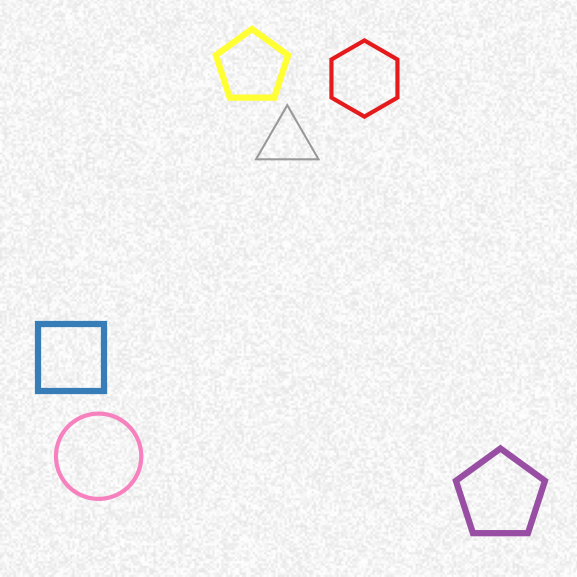[{"shape": "hexagon", "thickness": 2, "radius": 0.33, "center": [0.631, 0.863]}, {"shape": "square", "thickness": 3, "radius": 0.29, "center": [0.123, 0.381]}, {"shape": "pentagon", "thickness": 3, "radius": 0.41, "center": [0.867, 0.141]}, {"shape": "pentagon", "thickness": 3, "radius": 0.33, "center": [0.436, 0.883]}, {"shape": "circle", "thickness": 2, "radius": 0.37, "center": [0.171, 0.209]}, {"shape": "triangle", "thickness": 1, "radius": 0.31, "center": [0.497, 0.755]}]